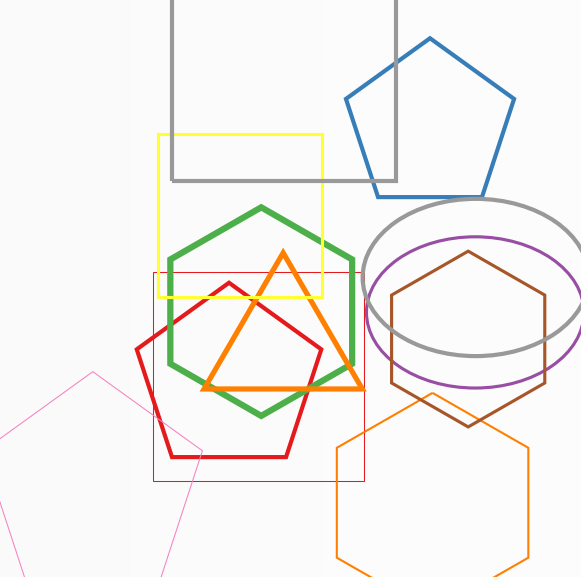[{"shape": "pentagon", "thickness": 2, "radius": 0.83, "center": [0.394, 0.343]}, {"shape": "square", "thickness": 0.5, "radius": 0.91, "center": [0.444, 0.347]}, {"shape": "pentagon", "thickness": 2, "radius": 0.76, "center": [0.74, 0.781]}, {"shape": "hexagon", "thickness": 3, "radius": 0.9, "center": [0.449, 0.46]}, {"shape": "oval", "thickness": 1.5, "radius": 0.94, "center": [0.818, 0.458]}, {"shape": "triangle", "thickness": 2.5, "radius": 0.79, "center": [0.487, 0.404]}, {"shape": "hexagon", "thickness": 1, "radius": 0.95, "center": [0.744, 0.129]}, {"shape": "square", "thickness": 1.5, "radius": 0.71, "center": [0.413, 0.626]}, {"shape": "hexagon", "thickness": 1.5, "radius": 0.76, "center": [0.805, 0.412]}, {"shape": "pentagon", "thickness": 0.5, "radius": 0.99, "center": [0.16, 0.157]}, {"shape": "square", "thickness": 2, "radius": 0.97, "center": [0.488, 0.879]}, {"shape": "oval", "thickness": 2, "radius": 0.97, "center": [0.818, 0.519]}]